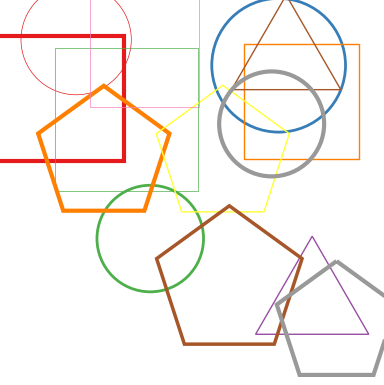[{"shape": "square", "thickness": 3, "radius": 0.81, "center": [0.159, 0.744]}, {"shape": "circle", "thickness": 0.5, "radius": 0.72, "center": [0.198, 0.897]}, {"shape": "circle", "thickness": 2, "radius": 0.87, "center": [0.724, 0.831]}, {"shape": "circle", "thickness": 2, "radius": 0.69, "center": [0.39, 0.38]}, {"shape": "square", "thickness": 0.5, "radius": 0.93, "center": [0.33, 0.689]}, {"shape": "triangle", "thickness": 1, "radius": 0.85, "center": [0.811, 0.217]}, {"shape": "square", "thickness": 1, "radius": 0.75, "center": [0.782, 0.735]}, {"shape": "pentagon", "thickness": 3, "radius": 0.9, "center": [0.27, 0.598]}, {"shape": "pentagon", "thickness": 1, "radius": 0.91, "center": [0.579, 0.597]}, {"shape": "triangle", "thickness": 1, "radius": 0.82, "center": [0.743, 0.849]}, {"shape": "pentagon", "thickness": 2.5, "radius": 0.99, "center": [0.596, 0.267]}, {"shape": "square", "thickness": 0.5, "radius": 0.71, "center": [0.376, 0.863]}, {"shape": "circle", "thickness": 3, "radius": 0.68, "center": [0.706, 0.678]}, {"shape": "pentagon", "thickness": 3, "radius": 0.82, "center": [0.874, 0.158]}]